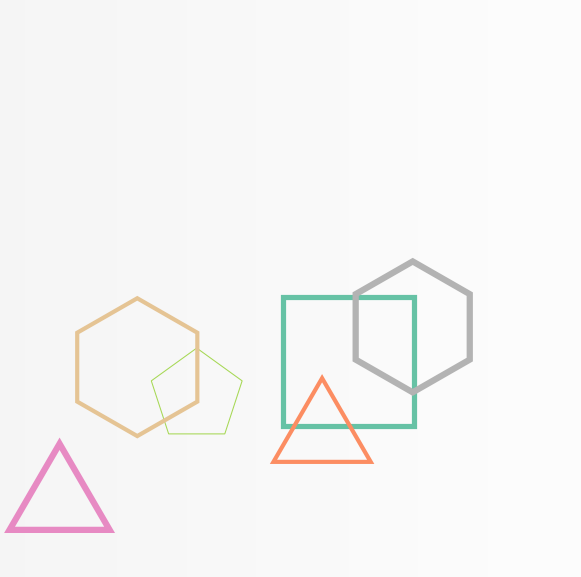[{"shape": "square", "thickness": 2.5, "radius": 0.56, "center": [0.599, 0.374]}, {"shape": "triangle", "thickness": 2, "radius": 0.48, "center": [0.554, 0.248]}, {"shape": "triangle", "thickness": 3, "radius": 0.5, "center": [0.102, 0.131]}, {"shape": "pentagon", "thickness": 0.5, "radius": 0.41, "center": [0.338, 0.314]}, {"shape": "hexagon", "thickness": 2, "radius": 0.6, "center": [0.236, 0.363]}, {"shape": "hexagon", "thickness": 3, "radius": 0.57, "center": [0.71, 0.433]}]